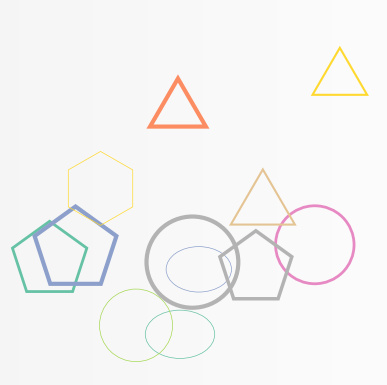[{"shape": "oval", "thickness": 0.5, "radius": 0.45, "center": [0.465, 0.132]}, {"shape": "pentagon", "thickness": 2, "radius": 0.5, "center": [0.128, 0.324]}, {"shape": "triangle", "thickness": 3, "radius": 0.42, "center": [0.459, 0.713]}, {"shape": "pentagon", "thickness": 3, "radius": 0.55, "center": [0.195, 0.353]}, {"shape": "oval", "thickness": 0.5, "radius": 0.42, "center": [0.513, 0.3]}, {"shape": "circle", "thickness": 2, "radius": 0.51, "center": [0.812, 0.364]}, {"shape": "circle", "thickness": 0.5, "radius": 0.47, "center": [0.351, 0.155]}, {"shape": "hexagon", "thickness": 0.5, "radius": 0.48, "center": [0.259, 0.511]}, {"shape": "triangle", "thickness": 1.5, "radius": 0.41, "center": [0.877, 0.794]}, {"shape": "triangle", "thickness": 1.5, "radius": 0.48, "center": [0.678, 0.464]}, {"shape": "circle", "thickness": 3, "radius": 0.59, "center": [0.497, 0.319]}, {"shape": "pentagon", "thickness": 2.5, "radius": 0.49, "center": [0.66, 0.303]}]